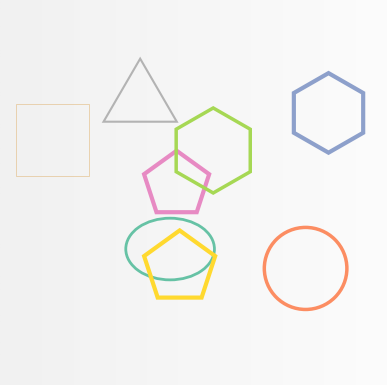[{"shape": "oval", "thickness": 2, "radius": 0.57, "center": [0.439, 0.353]}, {"shape": "circle", "thickness": 2.5, "radius": 0.53, "center": [0.789, 0.303]}, {"shape": "hexagon", "thickness": 3, "radius": 0.52, "center": [0.848, 0.707]}, {"shape": "pentagon", "thickness": 3, "radius": 0.44, "center": [0.456, 0.52]}, {"shape": "hexagon", "thickness": 2.5, "radius": 0.55, "center": [0.55, 0.609]}, {"shape": "pentagon", "thickness": 3, "radius": 0.48, "center": [0.464, 0.305]}, {"shape": "square", "thickness": 0.5, "radius": 0.47, "center": [0.136, 0.636]}, {"shape": "triangle", "thickness": 1.5, "radius": 0.55, "center": [0.362, 0.738]}]